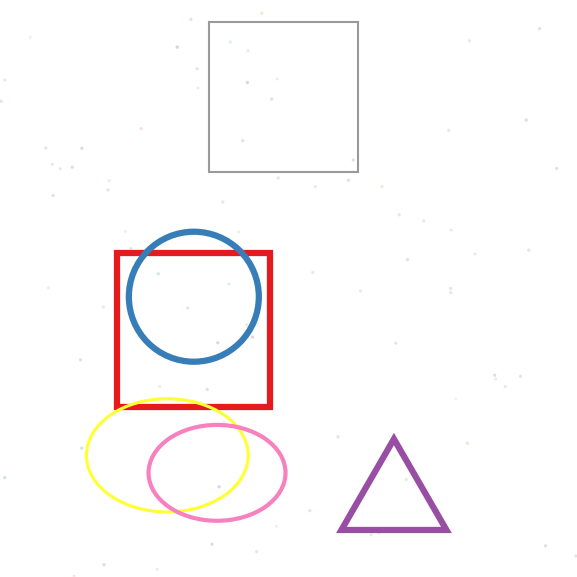[{"shape": "square", "thickness": 3, "radius": 0.66, "center": [0.335, 0.428]}, {"shape": "circle", "thickness": 3, "radius": 0.56, "center": [0.336, 0.485]}, {"shape": "triangle", "thickness": 3, "radius": 0.52, "center": [0.682, 0.134]}, {"shape": "oval", "thickness": 1.5, "radius": 0.7, "center": [0.29, 0.211]}, {"shape": "oval", "thickness": 2, "radius": 0.59, "center": [0.376, 0.18]}, {"shape": "square", "thickness": 1, "radius": 0.65, "center": [0.491, 0.831]}]